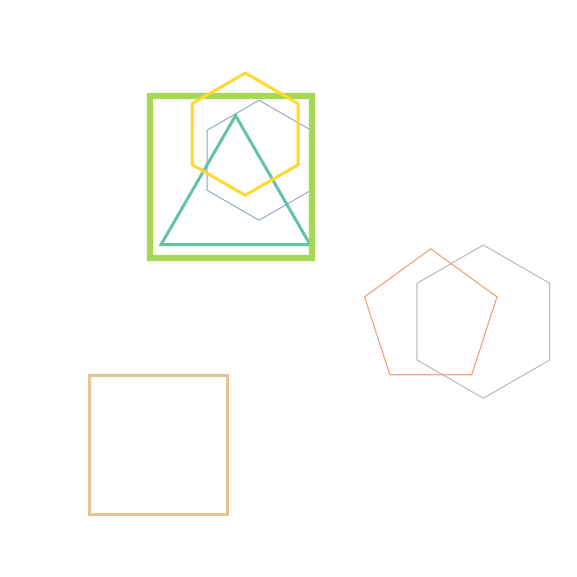[{"shape": "triangle", "thickness": 1.5, "radius": 0.74, "center": [0.408, 0.65]}, {"shape": "pentagon", "thickness": 0.5, "radius": 0.6, "center": [0.746, 0.448]}, {"shape": "hexagon", "thickness": 0.5, "radius": 0.52, "center": [0.449, 0.722]}, {"shape": "square", "thickness": 3, "radius": 0.7, "center": [0.399, 0.692]}, {"shape": "hexagon", "thickness": 1.5, "radius": 0.53, "center": [0.425, 0.767]}, {"shape": "square", "thickness": 1.5, "radius": 0.6, "center": [0.274, 0.229]}, {"shape": "hexagon", "thickness": 0.5, "radius": 0.66, "center": [0.837, 0.442]}]